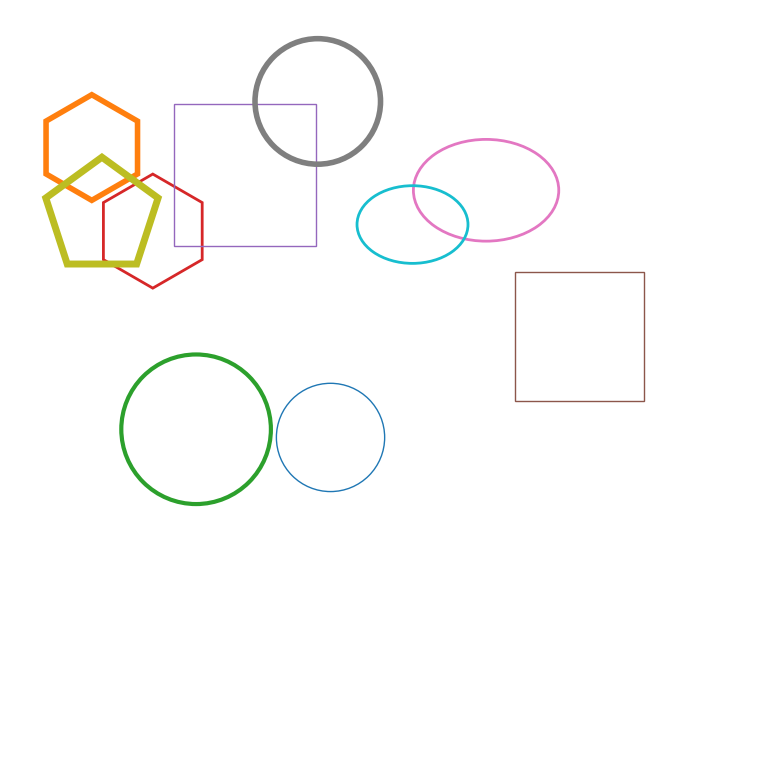[{"shape": "circle", "thickness": 0.5, "radius": 0.35, "center": [0.429, 0.432]}, {"shape": "hexagon", "thickness": 2, "radius": 0.34, "center": [0.119, 0.808]}, {"shape": "circle", "thickness": 1.5, "radius": 0.49, "center": [0.255, 0.443]}, {"shape": "hexagon", "thickness": 1, "radius": 0.37, "center": [0.198, 0.7]}, {"shape": "square", "thickness": 0.5, "radius": 0.46, "center": [0.318, 0.773]}, {"shape": "square", "thickness": 0.5, "radius": 0.42, "center": [0.753, 0.563]}, {"shape": "oval", "thickness": 1, "radius": 0.47, "center": [0.631, 0.753]}, {"shape": "circle", "thickness": 2, "radius": 0.41, "center": [0.413, 0.868]}, {"shape": "pentagon", "thickness": 2.5, "radius": 0.38, "center": [0.132, 0.719]}, {"shape": "oval", "thickness": 1, "radius": 0.36, "center": [0.536, 0.708]}]